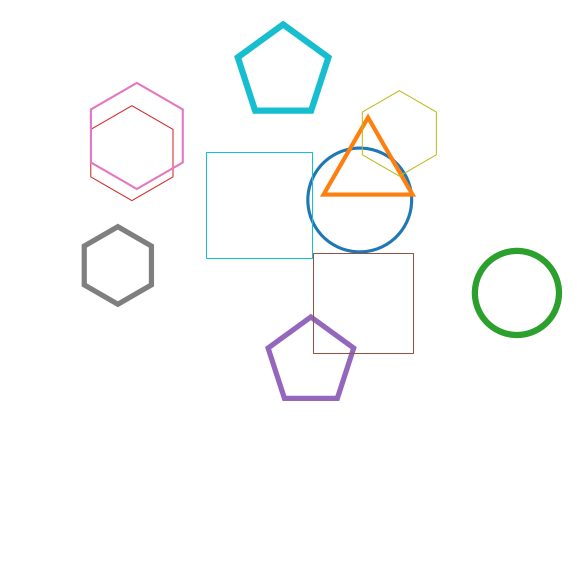[{"shape": "circle", "thickness": 1.5, "radius": 0.45, "center": [0.623, 0.653]}, {"shape": "triangle", "thickness": 2, "radius": 0.44, "center": [0.637, 0.707]}, {"shape": "circle", "thickness": 3, "radius": 0.36, "center": [0.895, 0.492]}, {"shape": "hexagon", "thickness": 0.5, "radius": 0.41, "center": [0.228, 0.734]}, {"shape": "pentagon", "thickness": 2.5, "radius": 0.39, "center": [0.538, 0.372]}, {"shape": "square", "thickness": 0.5, "radius": 0.43, "center": [0.628, 0.475]}, {"shape": "hexagon", "thickness": 1, "radius": 0.46, "center": [0.237, 0.764]}, {"shape": "hexagon", "thickness": 2.5, "radius": 0.34, "center": [0.204, 0.539]}, {"shape": "hexagon", "thickness": 0.5, "radius": 0.37, "center": [0.692, 0.768]}, {"shape": "square", "thickness": 0.5, "radius": 0.46, "center": [0.449, 0.644]}, {"shape": "pentagon", "thickness": 3, "radius": 0.41, "center": [0.49, 0.874]}]